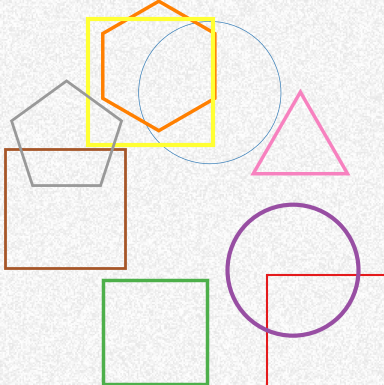[{"shape": "square", "thickness": 1.5, "radius": 0.89, "center": [0.872, 0.107]}, {"shape": "circle", "thickness": 0.5, "radius": 0.92, "center": [0.545, 0.76]}, {"shape": "square", "thickness": 2.5, "radius": 0.68, "center": [0.402, 0.138]}, {"shape": "circle", "thickness": 3, "radius": 0.85, "center": [0.761, 0.298]}, {"shape": "hexagon", "thickness": 2.5, "radius": 0.84, "center": [0.413, 0.829]}, {"shape": "square", "thickness": 3, "radius": 0.82, "center": [0.391, 0.786]}, {"shape": "square", "thickness": 2, "radius": 0.78, "center": [0.168, 0.458]}, {"shape": "triangle", "thickness": 2.5, "radius": 0.71, "center": [0.78, 0.619]}, {"shape": "pentagon", "thickness": 2, "radius": 0.75, "center": [0.173, 0.64]}]